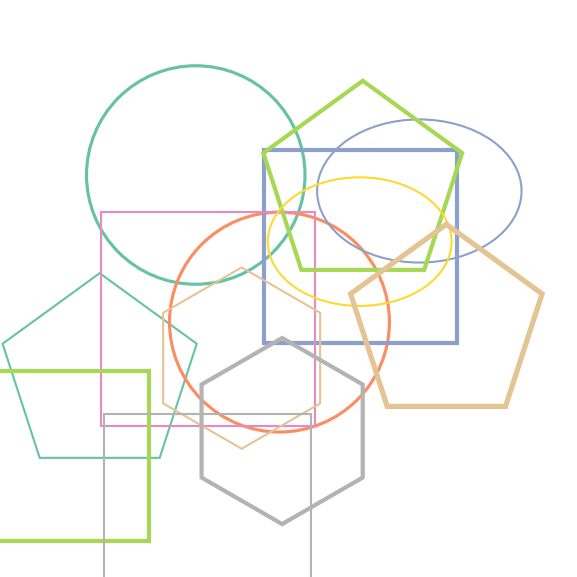[{"shape": "circle", "thickness": 1.5, "radius": 0.95, "center": [0.339, 0.696]}, {"shape": "pentagon", "thickness": 1, "radius": 0.88, "center": [0.173, 0.349]}, {"shape": "circle", "thickness": 1.5, "radius": 0.95, "center": [0.484, 0.441]}, {"shape": "oval", "thickness": 1, "radius": 0.89, "center": [0.726, 0.668]}, {"shape": "square", "thickness": 2, "radius": 0.84, "center": [0.625, 0.572]}, {"shape": "square", "thickness": 1, "radius": 0.93, "center": [0.36, 0.446]}, {"shape": "pentagon", "thickness": 2, "radius": 0.9, "center": [0.628, 0.678]}, {"shape": "square", "thickness": 2, "radius": 0.74, "center": [0.11, 0.209]}, {"shape": "oval", "thickness": 1, "radius": 0.8, "center": [0.623, 0.581]}, {"shape": "pentagon", "thickness": 2.5, "radius": 0.87, "center": [0.773, 0.436]}, {"shape": "hexagon", "thickness": 1, "radius": 0.78, "center": [0.418, 0.379]}, {"shape": "hexagon", "thickness": 2, "radius": 0.81, "center": [0.489, 0.253]}, {"shape": "square", "thickness": 1, "radius": 0.89, "center": [0.359, 0.104]}]